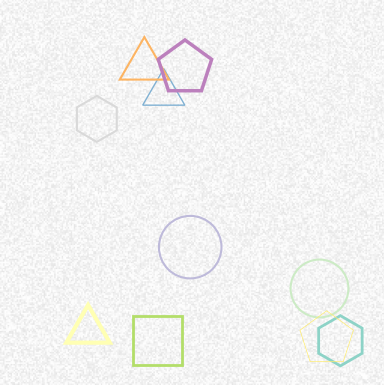[{"shape": "hexagon", "thickness": 2, "radius": 0.33, "center": [0.884, 0.115]}, {"shape": "triangle", "thickness": 3, "radius": 0.33, "center": [0.229, 0.143]}, {"shape": "circle", "thickness": 1.5, "radius": 0.41, "center": [0.494, 0.358]}, {"shape": "triangle", "thickness": 1, "radius": 0.32, "center": [0.425, 0.758]}, {"shape": "triangle", "thickness": 1.5, "radius": 0.37, "center": [0.375, 0.83]}, {"shape": "square", "thickness": 2, "radius": 0.32, "center": [0.409, 0.116]}, {"shape": "hexagon", "thickness": 1.5, "radius": 0.3, "center": [0.251, 0.691]}, {"shape": "pentagon", "thickness": 2.5, "radius": 0.36, "center": [0.48, 0.823]}, {"shape": "circle", "thickness": 1.5, "radius": 0.38, "center": [0.83, 0.251]}, {"shape": "pentagon", "thickness": 0.5, "radius": 0.37, "center": [0.849, 0.12]}]